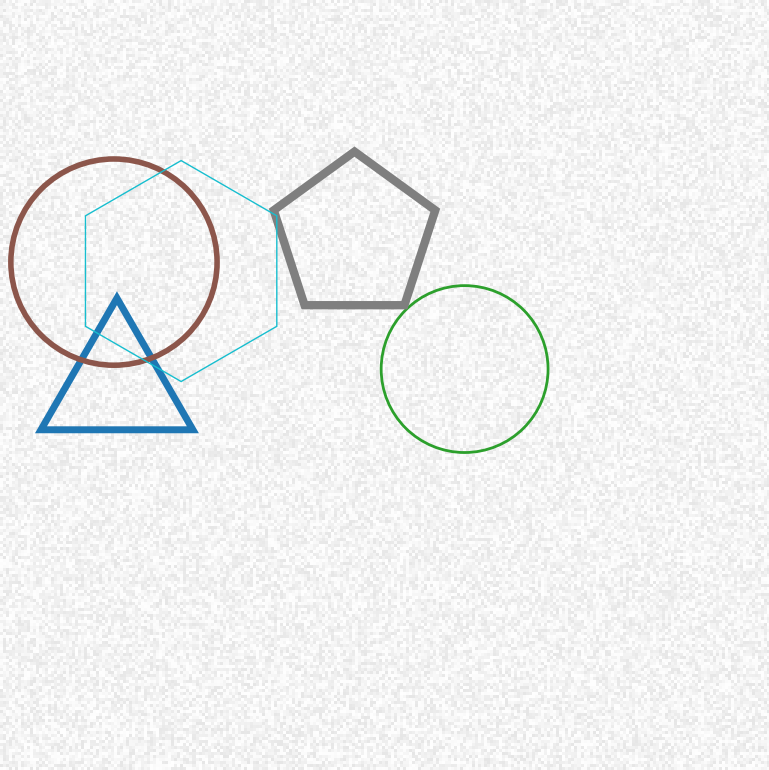[{"shape": "triangle", "thickness": 2.5, "radius": 0.57, "center": [0.152, 0.499]}, {"shape": "circle", "thickness": 1, "radius": 0.54, "center": [0.603, 0.521]}, {"shape": "circle", "thickness": 2, "radius": 0.67, "center": [0.148, 0.66]}, {"shape": "pentagon", "thickness": 3, "radius": 0.55, "center": [0.46, 0.693]}, {"shape": "hexagon", "thickness": 0.5, "radius": 0.72, "center": [0.235, 0.648]}]